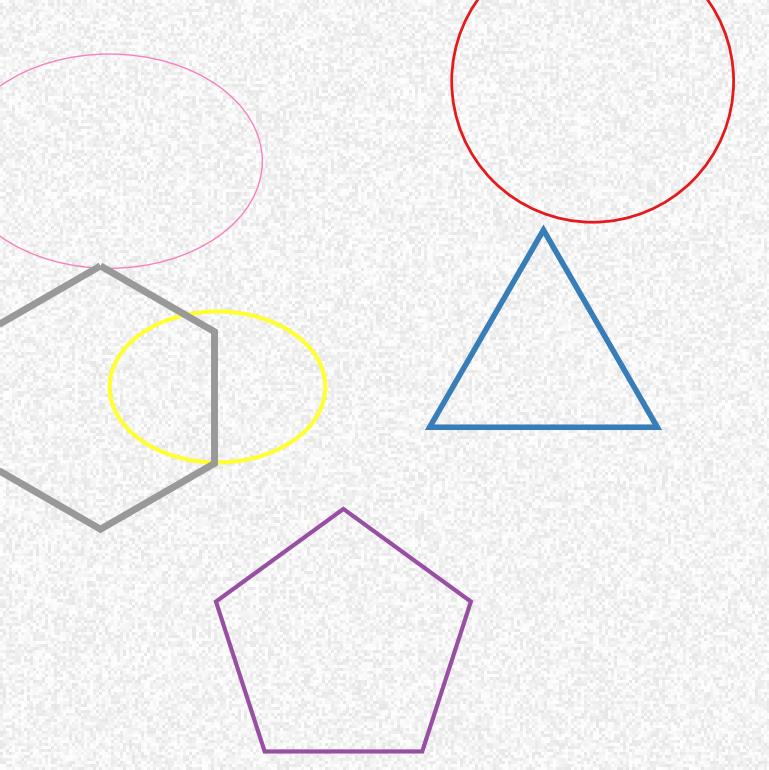[{"shape": "circle", "thickness": 1, "radius": 0.92, "center": [0.77, 0.894]}, {"shape": "triangle", "thickness": 2, "radius": 0.85, "center": [0.706, 0.531]}, {"shape": "pentagon", "thickness": 1.5, "radius": 0.87, "center": [0.446, 0.165]}, {"shape": "oval", "thickness": 1.5, "radius": 0.7, "center": [0.282, 0.497]}, {"shape": "oval", "thickness": 0.5, "radius": 0.99, "center": [0.142, 0.791]}, {"shape": "hexagon", "thickness": 2.5, "radius": 0.86, "center": [0.13, 0.484]}]